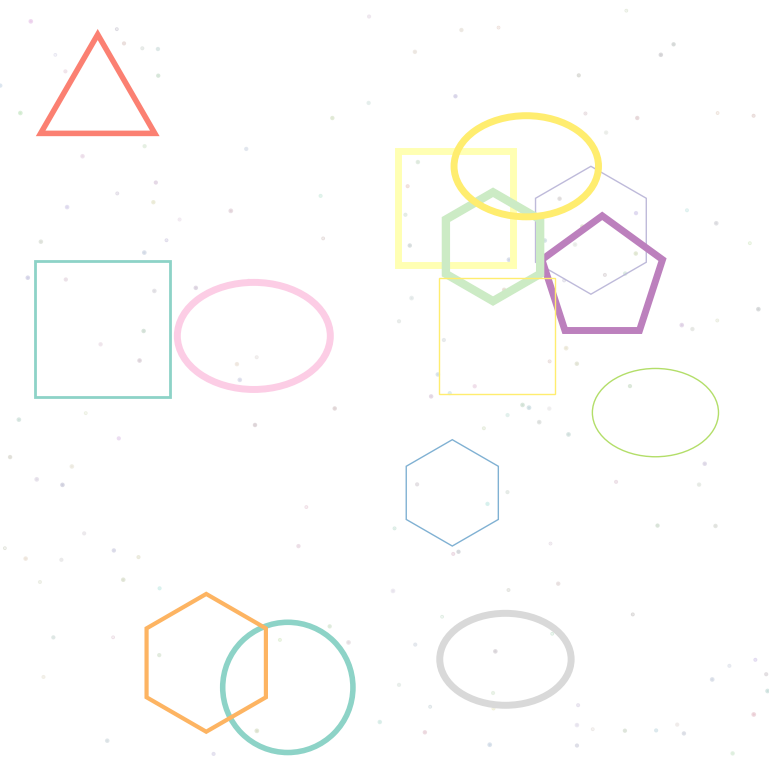[{"shape": "circle", "thickness": 2, "radius": 0.42, "center": [0.374, 0.107]}, {"shape": "square", "thickness": 1, "radius": 0.44, "center": [0.133, 0.573]}, {"shape": "square", "thickness": 2.5, "radius": 0.37, "center": [0.592, 0.73]}, {"shape": "hexagon", "thickness": 0.5, "radius": 0.42, "center": [0.767, 0.701]}, {"shape": "triangle", "thickness": 2, "radius": 0.43, "center": [0.127, 0.87]}, {"shape": "hexagon", "thickness": 0.5, "radius": 0.35, "center": [0.587, 0.36]}, {"shape": "hexagon", "thickness": 1.5, "radius": 0.45, "center": [0.268, 0.139]}, {"shape": "oval", "thickness": 0.5, "radius": 0.41, "center": [0.851, 0.464]}, {"shape": "oval", "thickness": 2.5, "radius": 0.5, "center": [0.33, 0.564]}, {"shape": "oval", "thickness": 2.5, "radius": 0.43, "center": [0.656, 0.144]}, {"shape": "pentagon", "thickness": 2.5, "radius": 0.41, "center": [0.782, 0.637]}, {"shape": "hexagon", "thickness": 3, "radius": 0.35, "center": [0.64, 0.68]}, {"shape": "square", "thickness": 0.5, "radius": 0.38, "center": [0.645, 0.564]}, {"shape": "oval", "thickness": 2.5, "radius": 0.47, "center": [0.683, 0.784]}]